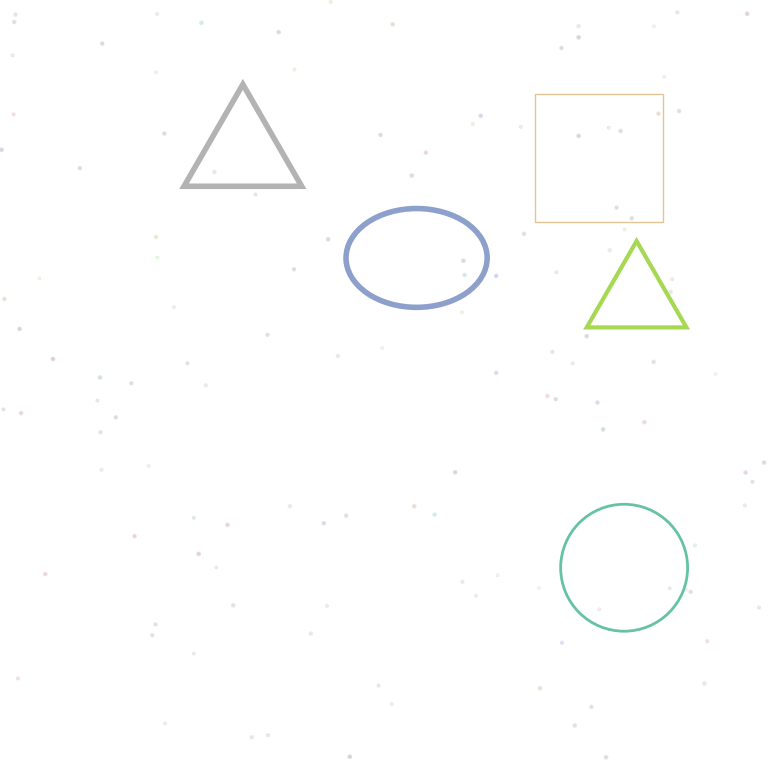[{"shape": "circle", "thickness": 1, "radius": 0.41, "center": [0.811, 0.263]}, {"shape": "oval", "thickness": 2, "radius": 0.46, "center": [0.541, 0.665]}, {"shape": "triangle", "thickness": 1.5, "radius": 0.37, "center": [0.827, 0.612]}, {"shape": "square", "thickness": 0.5, "radius": 0.42, "center": [0.778, 0.795]}, {"shape": "triangle", "thickness": 2, "radius": 0.44, "center": [0.315, 0.802]}]